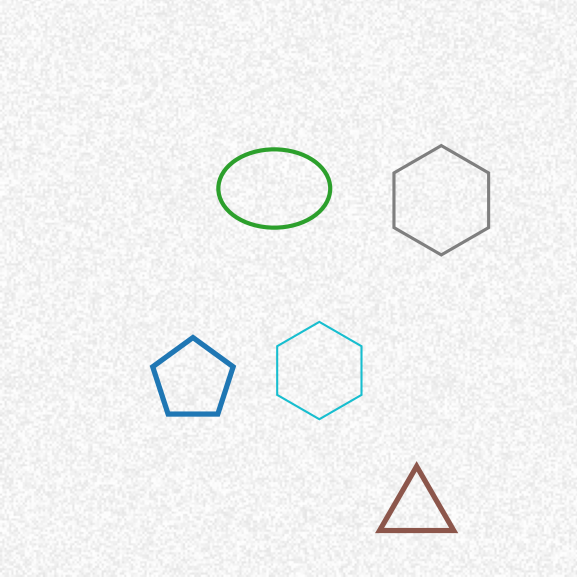[{"shape": "pentagon", "thickness": 2.5, "radius": 0.37, "center": [0.334, 0.341]}, {"shape": "oval", "thickness": 2, "radius": 0.48, "center": [0.475, 0.673]}, {"shape": "triangle", "thickness": 2.5, "radius": 0.37, "center": [0.721, 0.118]}, {"shape": "hexagon", "thickness": 1.5, "radius": 0.47, "center": [0.764, 0.652]}, {"shape": "hexagon", "thickness": 1, "radius": 0.42, "center": [0.553, 0.357]}]